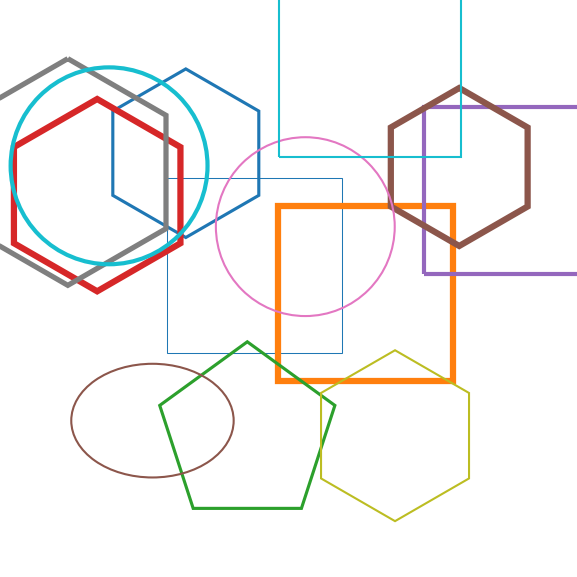[{"shape": "hexagon", "thickness": 1.5, "radius": 0.73, "center": [0.322, 0.734]}, {"shape": "square", "thickness": 0.5, "radius": 0.76, "center": [0.441, 0.539]}, {"shape": "square", "thickness": 3, "radius": 0.76, "center": [0.633, 0.49]}, {"shape": "pentagon", "thickness": 1.5, "radius": 0.8, "center": [0.428, 0.248]}, {"shape": "hexagon", "thickness": 3, "radius": 0.83, "center": [0.168, 0.661]}, {"shape": "square", "thickness": 2, "radius": 0.72, "center": [0.879, 0.669]}, {"shape": "oval", "thickness": 1, "radius": 0.7, "center": [0.264, 0.271]}, {"shape": "hexagon", "thickness": 3, "radius": 0.68, "center": [0.795, 0.71]}, {"shape": "circle", "thickness": 1, "radius": 0.77, "center": [0.529, 0.607]}, {"shape": "hexagon", "thickness": 2.5, "radius": 0.98, "center": [0.117, 0.701]}, {"shape": "hexagon", "thickness": 1, "radius": 0.74, "center": [0.684, 0.245]}, {"shape": "square", "thickness": 1, "radius": 0.79, "center": [0.64, 0.885]}, {"shape": "circle", "thickness": 2, "radius": 0.85, "center": [0.189, 0.712]}]